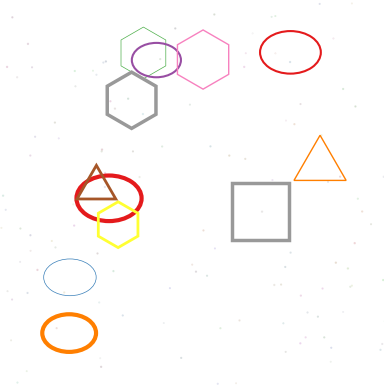[{"shape": "oval", "thickness": 1.5, "radius": 0.39, "center": [0.754, 0.864]}, {"shape": "oval", "thickness": 3, "radius": 0.42, "center": [0.283, 0.485]}, {"shape": "oval", "thickness": 0.5, "radius": 0.34, "center": [0.182, 0.28]}, {"shape": "hexagon", "thickness": 0.5, "radius": 0.34, "center": [0.372, 0.862]}, {"shape": "oval", "thickness": 1.5, "radius": 0.32, "center": [0.406, 0.844]}, {"shape": "triangle", "thickness": 1, "radius": 0.39, "center": [0.831, 0.57]}, {"shape": "oval", "thickness": 3, "radius": 0.35, "center": [0.18, 0.135]}, {"shape": "hexagon", "thickness": 2, "radius": 0.3, "center": [0.307, 0.416]}, {"shape": "triangle", "thickness": 2, "radius": 0.29, "center": [0.25, 0.512]}, {"shape": "hexagon", "thickness": 1, "radius": 0.38, "center": [0.527, 0.845]}, {"shape": "square", "thickness": 2.5, "radius": 0.37, "center": [0.676, 0.451]}, {"shape": "hexagon", "thickness": 2.5, "radius": 0.37, "center": [0.342, 0.74]}]